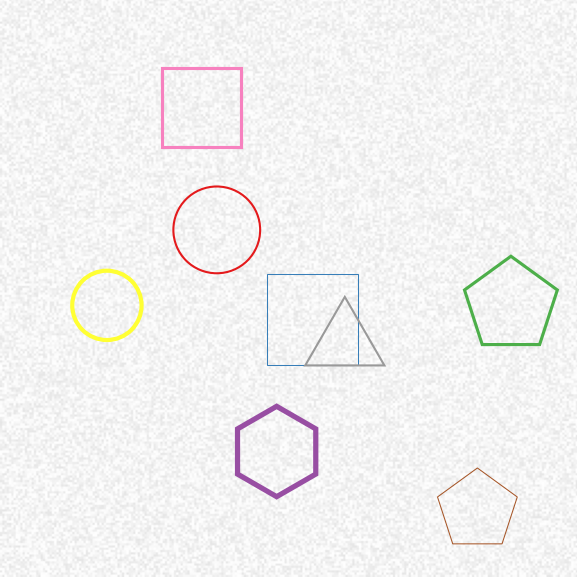[{"shape": "circle", "thickness": 1, "radius": 0.38, "center": [0.375, 0.601]}, {"shape": "square", "thickness": 0.5, "radius": 0.39, "center": [0.541, 0.447]}, {"shape": "pentagon", "thickness": 1.5, "radius": 0.42, "center": [0.885, 0.471]}, {"shape": "hexagon", "thickness": 2.5, "radius": 0.39, "center": [0.479, 0.217]}, {"shape": "circle", "thickness": 2, "radius": 0.3, "center": [0.185, 0.47]}, {"shape": "pentagon", "thickness": 0.5, "radius": 0.36, "center": [0.827, 0.116]}, {"shape": "square", "thickness": 1.5, "radius": 0.34, "center": [0.349, 0.813]}, {"shape": "triangle", "thickness": 1, "radius": 0.4, "center": [0.597, 0.406]}]